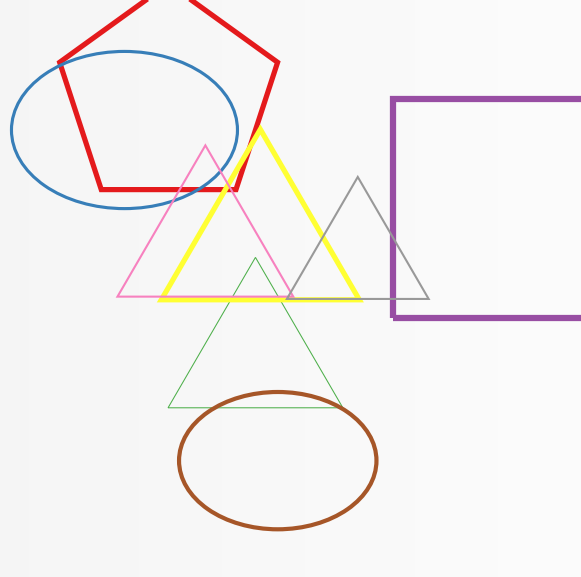[{"shape": "pentagon", "thickness": 2.5, "radius": 0.99, "center": [0.29, 0.83]}, {"shape": "oval", "thickness": 1.5, "radius": 0.97, "center": [0.214, 0.774]}, {"shape": "triangle", "thickness": 0.5, "radius": 0.87, "center": [0.439, 0.38]}, {"shape": "square", "thickness": 3, "radius": 0.94, "center": [0.864, 0.638]}, {"shape": "triangle", "thickness": 2.5, "radius": 0.98, "center": [0.448, 0.578]}, {"shape": "oval", "thickness": 2, "radius": 0.85, "center": [0.478, 0.201]}, {"shape": "triangle", "thickness": 1, "radius": 0.87, "center": [0.353, 0.573]}, {"shape": "triangle", "thickness": 1, "radius": 0.7, "center": [0.616, 0.552]}]